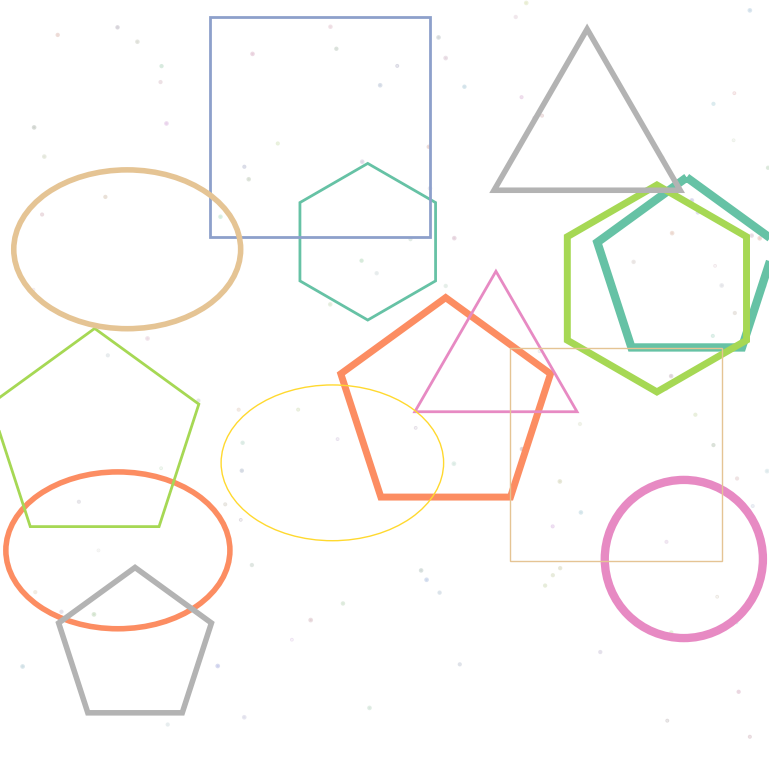[{"shape": "pentagon", "thickness": 3, "radius": 0.61, "center": [0.892, 0.648]}, {"shape": "hexagon", "thickness": 1, "radius": 0.51, "center": [0.478, 0.686]}, {"shape": "pentagon", "thickness": 2.5, "radius": 0.72, "center": [0.579, 0.47]}, {"shape": "oval", "thickness": 2, "radius": 0.73, "center": [0.153, 0.285]}, {"shape": "square", "thickness": 1, "radius": 0.72, "center": [0.416, 0.835]}, {"shape": "circle", "thickness": 3, "radius": 0.51, "center": [0.888, 0.274]}, {"shape": "triangle", "thickness": 1, "radius": 0.61, "center": [0.644, 0.526]}, {"shape": "pentagon", "thickness": 1, "radius": 0.71, "center": [0.123, 0.431]}, {"shape": "hexagon", "thickness": 2.5, "radius": 0.67, "center": [0.853, 0.625]}, {"shape": "oval", "thickness": 0.5, "radius": 0.72, "center": [0.432, 0.399]}, {"shape": "oval", "thickness": 2, "radius": 0.74, "center": [0.165, 0.676]}, {"shape": "square", "thickness": 0.5, "radius": 0.69, "center": [0.8, 0.41]}, {"shape": "pentagon", "thickness": 2, "radius": 0.52, "center": [0.175, 0.159]}, {"shape": "triangle", "thickness": 2, "radius": 0.7, "center": [0.762, 0.823]}]